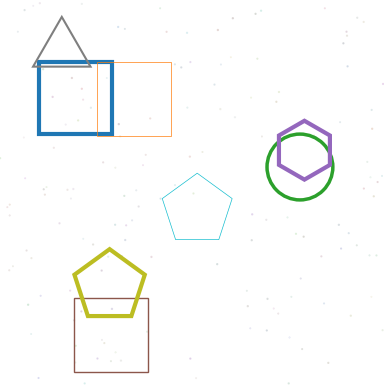[{"shape": "square", "thickness": 3, "radius": 0.47, "center": [0.196, 0.746]}, {"shape": "square", "thickness": 0.5, "radius": 0.48, "center": [0.348, 0.743]}, {"shape": "circle", "thickness": 2.5, "radius": 0.43, "center": [0.779, 0.566]}, {"shape": "hexagon", "thickness": 3, "radius": 0.38, "center": [0.791, 0.61]}, {"shape": "square", "thickness": 1, "radius": 0.48, "center": [0.29, 0.13]}, {"shape": "triangle", "thickness": 1.5, "radius": 0.43, "center": [0.16, 0.87]}, {"shape": "pentagon", "thickness": 3, "radius": 0.48, "center": [0.285, 0.257]}, {"shape": "pentagon", "thickness": 0.5, "radius": 0.48, "center": [0.512, 0.455]}]